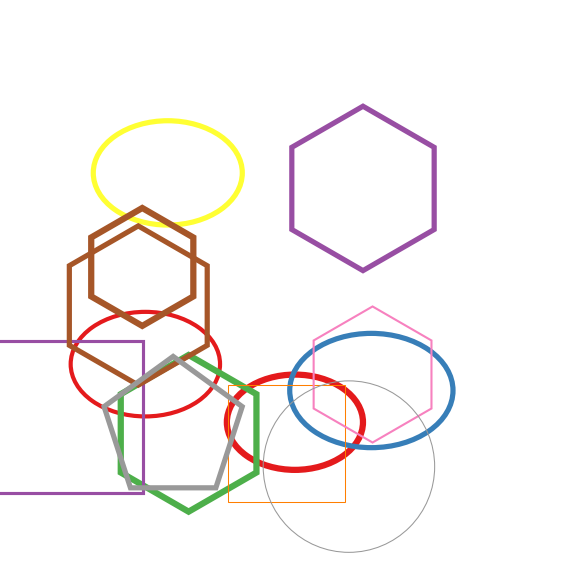[{"shape": "oval", "thickness": 2, "radius": 0.65, "center": [0.252, 0.369]}, {"shape": "oval", "thickness": 3, "radius": 0.59, "center": [0.511, 0.268]}, {"shape": "oval", "thickness": 2.5, "radius": 0.71, "center": [0.643, 0.323]}, {"shape": "hexagon", "thickness": 3, "radius": 0.68, "center": [0.327, 0.249]}, {"shape": "square", "thickness": 1.5, "radius": 0.66, "center": [0.115, 0.277]}, {"shape": "hexagon", "thickness": 2.5, "radius": 0.71, "center": [0.629, 0.673]}, {"shape": "square", "thickness": 0.5, "radius": 0.51, "center": [0.496, 0.232]}, {"shape": "oval", "thickness": 2.5, "radius": 0.65, "center": [0.291, 0.7]}, {"shape": "hexagon", "thickness": 3, "radius": 0.51, "center": [0.246, 0.537]}, {"shape": "hexagon", "thickness": 2.5, "radius": 0.69, "center": [0.239, 0.47]}, {"shape": "hexagon", "thickness": 1, "radius": 0.59, "center": [0.645, 0.351]}, {"shape": "pentagon", "thickness": 2.5, "radius": 0.63, "center": [0.3, 0.256]}, {"shape": "circle", "thickness": 0.5, "radius": 0.74, "center": [0.604, 0.191]}]